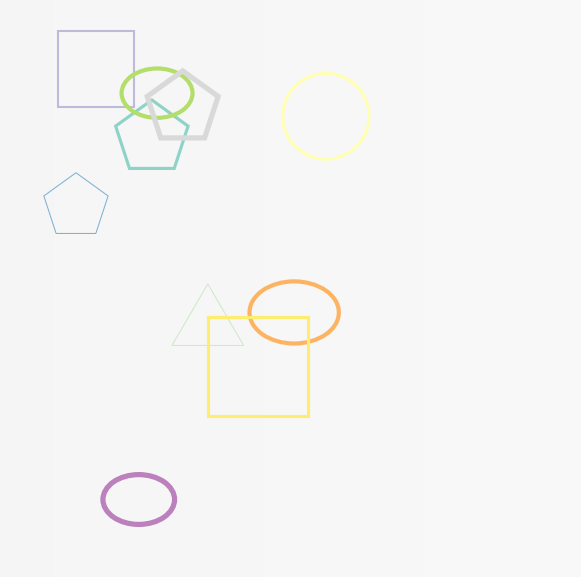[{"shape": "pentagon", "thickness": 1.5, "radius": 0.33, "center": [0.261, 0.761]}, {"shape": "circle", "thickness": 1.5, "radius": 0.37, "center": [0.561, 0.798]}, {"shape": "square", "thickness": 1, "radius": 0.33, "center": [0.165, 0.879]}, {"shape": "pentagon", "thickness": 0.5, "radius": 0.29, "center": [0.131, 0.642]}, {"shape": "oval", "thickness": 2, "radius": 0.38, "center": [0.506, 0.458]}, {"shape": "oval", "thickness": 2, "radius": 0.31, "center": [0.27, 0.838]}, {"shape": "pentagon", "thickness": 2.5, "radius": 0.32, "center": [0.314, 0.812]}, {"shape": "oval", "thickness": 2.5, "radius": 0.31, "center": [0.239, 0.134]}, {"shape": "triangle", "thickness": 0.5, "radius": 0.36, "center": [0.357, 0.437]}, {"shape": "square", "thickness": 1.5, "radius": 0.43, "center": [0.444, 0.364]}]